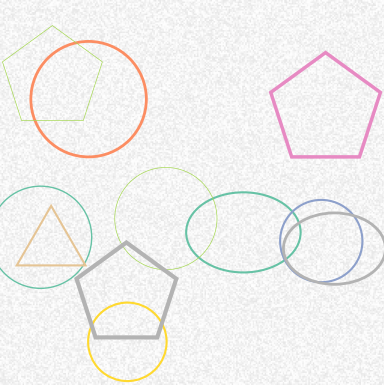[{"shape": "oval", "thickness": 1.5, "radius": 0.74, "center": [0.632, 0.396]}, {"shape": "circle", "thickness": 1, "radius": 0.66, "center": [0.105, 0.384]}, {"shape": "circle", "thickness": 2, "radius": 0.75, "center": [0.23, 0.742]}, {"shape": "circle", "thickness": 1.5, "radius": 0.53, "center": [0.834, 0.374]}, {"shape": "pentagon", "thickness": 2.5, "radius": 0.75, "center": [0.846, 0.714]}, {"shape": "pentagon", "thickness": 0.5, "radius": 0.68, "center": [0.136, 0.797]}, {"shape": "circle", "thickness": 0.5, "radius": 0.66, "center": [0.431, 0.432]}, {"shape": "circle", "thickness": 1.5, "radius": 0.51, "center": [0.331, 0.112]}, {"shape": "triangle", "thickness": 1.5, "radius": 0.52, "center": [0.133, 0.362]}, {"shape": "oval", "thickness": 2, "radius": 0.66, "center": [0.869, 0.354]}, {"shape": "pentagon", "thickness": 3, "radius": 0.68, "center": [0.328, 0.234]}]